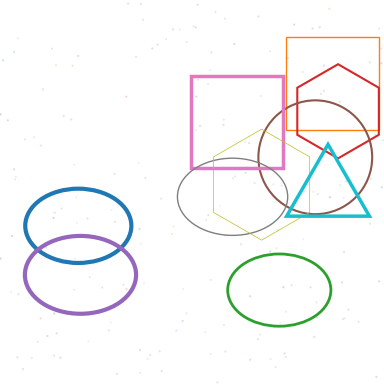[{"shape": "oval", "thickness": 3, "radius": 0.69, "center": [0.203, 0.413]}, {"shape": "square", "thickness": 1, "radius": 0.6, "center": [0.864, 0.783]}, {"shape": "oval", "thickness": 2, "radius": 0.67, "center": [0.725, 0.247]}, {"shape": "hexagon", "thickness": 1.5, "radius": 0.61, "center": [0.878, 0.711]}, {"shape": "oval", "thickness": 3, "radius": 0.72, "center": [0.209, 0.286]}, {"shape": "circle", "thickness": 1.5, "radius": 0.74, "center": [0.819, 0.592]}, {"shape": "square", "thickness": 2.5, "radius": 0.6, "center": [0.616, 0.683]}, {"shape": "oval", "thickness": 1, "radius": 0.72, "center": [0.604, 0.489]}, {"shape": "hexagon", "thickness": 0.5, "radius": 0.72, "center": [0.68, 0.52]}, {"shape": "triangle", "thickness": 2.5, "radius": 0.62, "center": [0.852, 0.501]}]